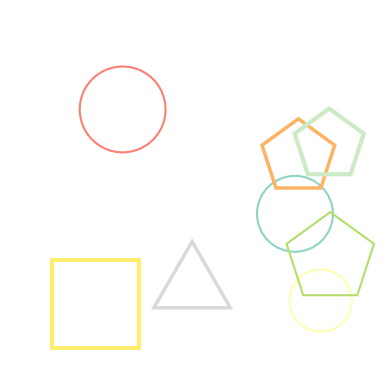[{"shape": "circle", "thickness": 1.5, "radius": 0.49, "center": [0.766, 0.445]}, {"shape": "circle", "thickness": 1.5, "radius": 0.4, "center": [0.833, 0.219]}, {"shape": "circle", "thickness": 1.5, "radius": 0.56, "center": [0.319, 0.716]}, {"shape": "pentagon", "thickness": 2.5, "radius": 0.5, "center": [0.775, 0.592]}, {"shape": "pentagon", "thickness": 1.5, "radius": 0.6, "center": [0.858, 0.33]}, {"shape": "triangle", "thickness": 2.5, "radius": 0.57, "center": [0.499, 0.258]}, {"shape": "pentagon", "thickness": 3, "radius": 0.47, "center": [0.855, 0.624]}, {"shape": "square", "thickness": 3, "radius": 0.57, "center": [0.248, 0.211]}]